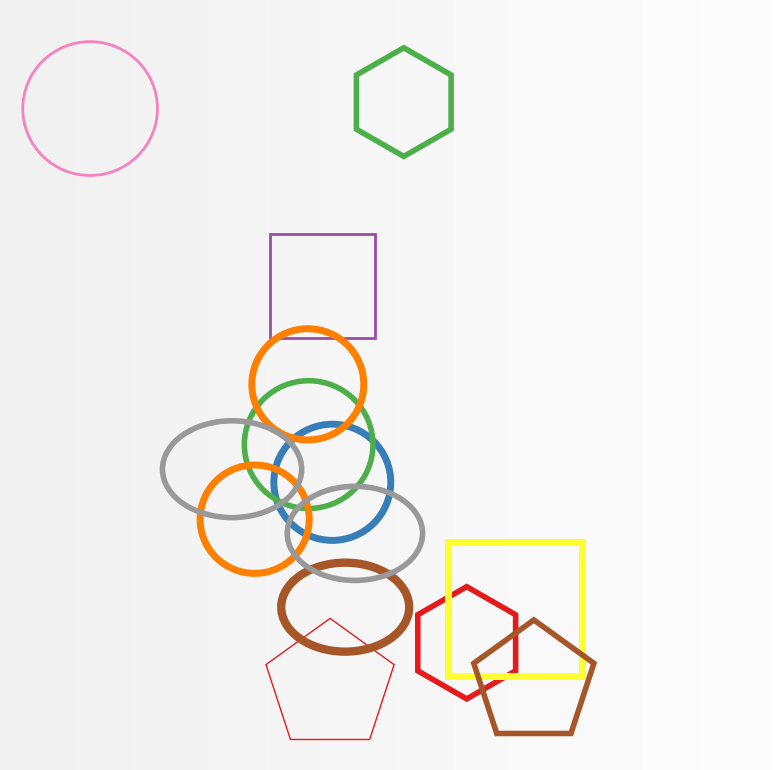[{"shape": "pentagon", "thickness": 0.5, "radius": 0.43, "center": [0.426, 0.11]}, {"shape": "hexagon", "thickness": 2, "radius": 0.36, "center": [0.602, 0.165]}, {"shape": "circle", "thickness": 2.5, "radius": 0.38, "center": [0.429, 0.374]}, {"shape": "circle", "thickness": 2, "radius": 0.41, "center": [0.398, 0.423]}, {"shape": "hexagon", "thickness": 2, "radius": 0.35, "center": [0.521, 0.867]}, {"shape": "square", "thickness": 1, "radius": 0.34, "center": [0.417, 0.628]}, {"shape": "circle", "thickness": 2.5, "radius": 0.36, "center": [0.397, 0.501]}, {"shape": "circle", "thickness": 2.5, "radius": 0.35, "center": [0.329, 0.326]}, {"shape": "square", "thickness": 2.5, "radius": 0.43, "center": [0.664, 0.209]}, {"shape": "oval", "thickness": 3, "radius": 0.41, "center": [0.445, 0.211]}, {"shape": "pentagon", "thickness": 2, "radius": 0.41, "center": [0.689, 0.113]}, {"shape": "circle", "thickness": 1, "radius": 0.43, "center": [0.116, 0.859]}, {"shape": "oval", "thickness": 2, "radius": 0.45, "center": [0.299, 0.391]}, {"shape": "oval", "thickness": 2, "radius": 0.44, "center": [0.458, 0.307]}]